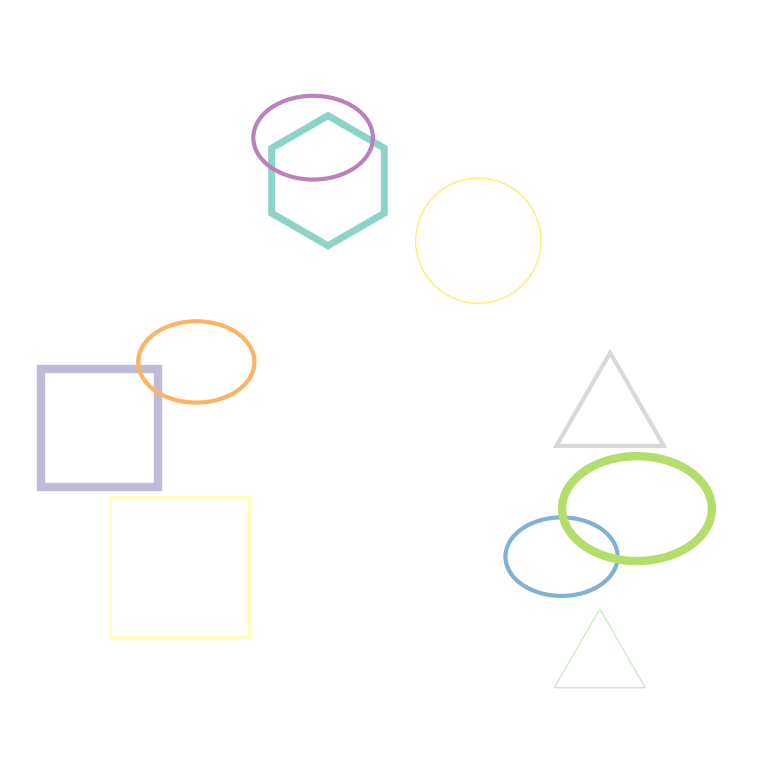[{"shape": "hexagon", "thickness": 2.5, "radius": 0.42, "center": [0.426, 0.765]}, {"shape": "square", "thickness": 1, "radius": 0.45, "center": [0.233, 0.264]}, {"shape": "square", "thickness": 3, "radius": 0.38, "center": [0.129, 0.444]}, {"shape": "oval", "thickness": 1.5, "radius": 0.36, "center": [0.729, 0.277]}, {"shape": "oval", "thickness": 1.5, "radius": 0.38, "center": [0.255, 0.53]}, {"shape": "oval", "thickness": 3, "radius": 0.49, "center": [0.827, 0.339]}, {"shape": "triangle", "thickness": 1.5, "radius": 0.4, "center": [0.792, 0.461]}, {"shape": "oval", "thickness": 1.5, "radius": 0.39, "center": [0.407, 0.821]}, {"shape": "triangle", "thickness": 0.5, "radius": 0.34, "center": [0.779, 0.141]}, {"shape": "circle", "thickness": 0.5, "radius": 0.41, "center": [0.621, 0.687]}]